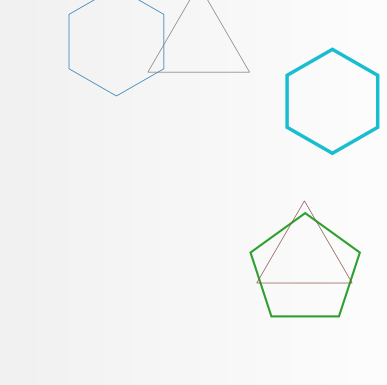[{"shape": "hexagon", "thickness": 0.5, "radius": 0.71, "center": [0.3, 0.892]}, {"shape": "pentagon", "thickness": 1.5, "radius": 0.74, "center": [0.788, 0.298]}, {"shape": "triangle", "thickness": 0.5, "radius": 0.71, "center": [0.786, 0.336]}, {"shape": "triangle", "thickness": 0.5, "radius": 0.76, "center": [0.513, 0.888]}, {"shape": "hexagon", "thickness": 2.5, "radius": 0.67, "center": [0.858, 0.737]}]